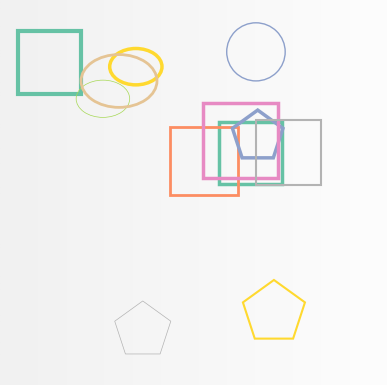[{"shape": "square", "thickness": 3, "radius": 0.41, "center": [0.128, 0.837]}, {"shape": "square", "thickness": 2.5, "radius": 0.41, "center": [0.646, 0.603]}, {"shape": "square", "thickness": 2, "radius": 0.44, "center": [0.526, 0.582]}, {"shape": "pentagon", "thickness": 2.5, "radius": 0.34, "center": [0.665, 0.645]}, {"shape": "circle", "thickness": 1, "radius": 0.38, "center": [0.661, 0.865]}, {"shape": "square", "thickness": 2.5, "radius": 0.49, "center": [0.621, 0.634]}, {"shape": "oval", "thickness": 0.5, "radius": 0.35, "center": [0.266, 0.743]}, {"shape": "pentagon", "thickness": 1.5, "radius": 0.42, "center": [0.707, 0.189]}, {"shape": "oval", "thickness": 2.5, "radius": 0.34, "center": [0.351, 0.827]}, {"shape": "oval", "thickness": 2, "radius": 0.49, "center": [0.307, 0.79]}, {"shape": "pentagon", "thickness": 0.5, "radius": 0.38, "center": [0.368, 0.142]}, {"shape": "square", "thickness": 1.5, "radius": 0.42, "center": [0.745, 0.604]}]